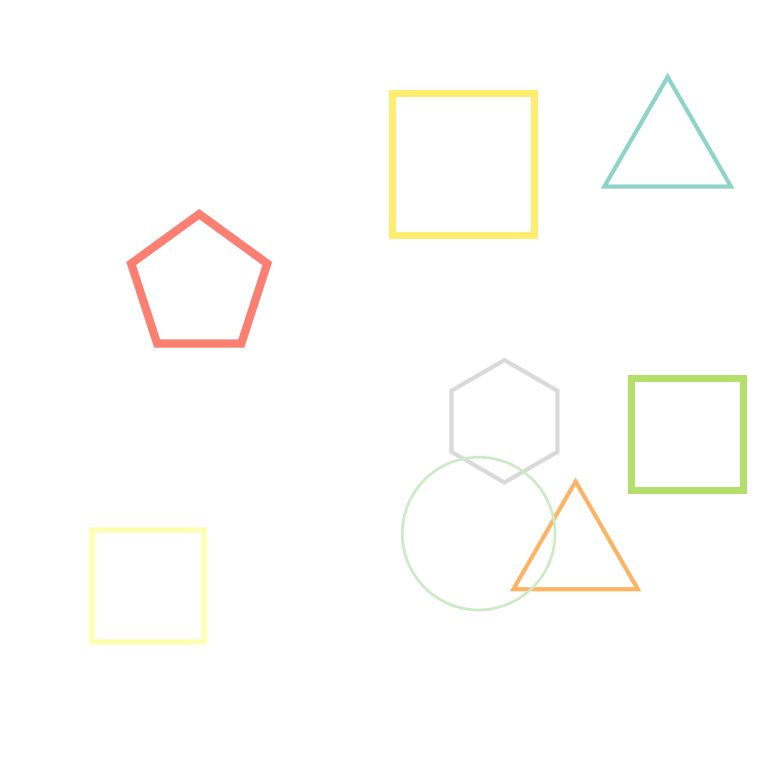[{"shape": "triangle", "thickness": 1.5, "radius": 0.47, "center": [0.867, 0.805]}, {"shape": "square", "thickness": 2, "radius": 0.36, "center": [0.192, 0.239]}, {"shape": "pentagon", "thickness": 3, "radius": 0.46, "center": [0.259, 0.629]}, {"shape": "triangle", "thickness": 1.5, "radius": 0.47, "center": [0.748, 0.281]}, {"shape": "square", "thickness": 2.5, "radius": 0.36, "center": [0.892, 0.437]}, {"shape": "hexagon", "thickness": 1.5, "radius": 0.4, "center": [0.655, 0.453]}, {"shape": "circle", "thickness": 1, "radius": 0.5, "center": [0.622, 0.307]}, {"shape": "square", "thickness": 2.5, "radius": 0.46, "center": [0.601, 0.787]}]